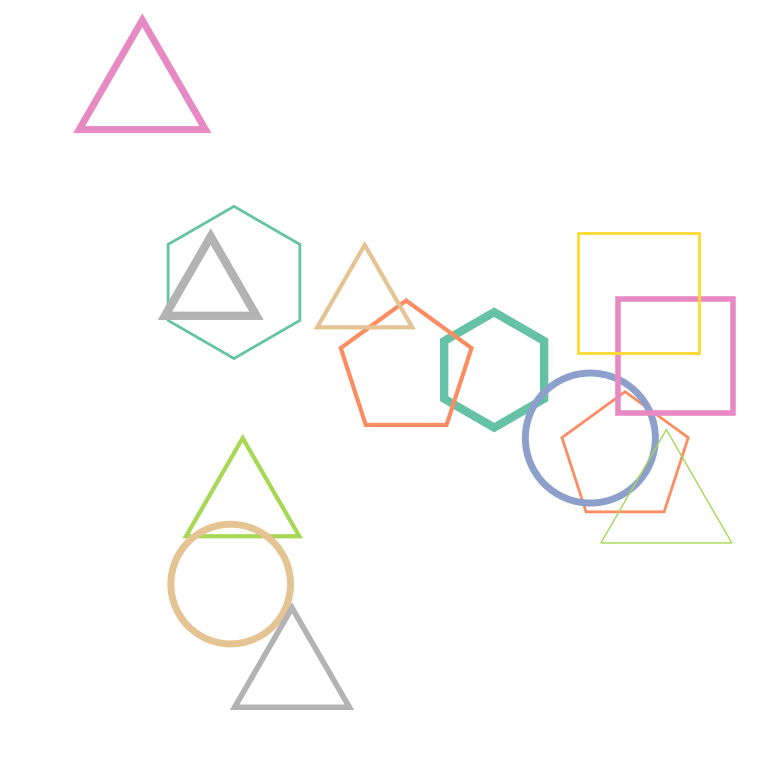[{"shape": "hexagon", "thickness": 1, "radius": 0.49, "center": [0.304, 0.633]}, {"shape": "hexagon", "thickness": 3, "radius": 0.37, "center": [0.642, 0.52]}, {"shape": "pentagon", "thickness": 1.5, "radius": 0.45, "center": [0.527, 0.52]}, {"shape": "pentagon", "thickness": 1, "radius": 0.43, "center": [0.812, 0.405]}, {"shape": "circle", "thickness": 2.5, "radius": 0.42, "center": [0.767, 0.431]}, {"shape": "triangle", "thickness": 2.5, "radius": 0.47, "center": [0.185, 0.879]}, {"shape": "square", "thickness": 2, "radius": 0.37, "center": [0.878, 0.538]}, {"shape": "triangle", "thickness": 0.5, "radius": 0.49, "center": [0.865, 0.344]}, {"shape": "triangle", "thickness": 1.5, "radius": 0.43, "center": [0.315, 0.346]}, {"shape": "square", "thickness": 1, "radius": 0.39, "center": [0.829, 0.619]}, {"shape": "circle", "thickness": 2.5, "radius": 0.39, "center": [0.3, 0.241]}, {"shape": "triangle", "thickness": 1.5, "radius": 0.36, "center": [0.474, 0.611]}, {"shape": "triangle", "thickness": 3, "radius": 0.34, "center": [0.274, 0.624]}, {"shape": "triangle", "thickness": 2, "radius": 0.43, "center": [0.379, 0.125]}]